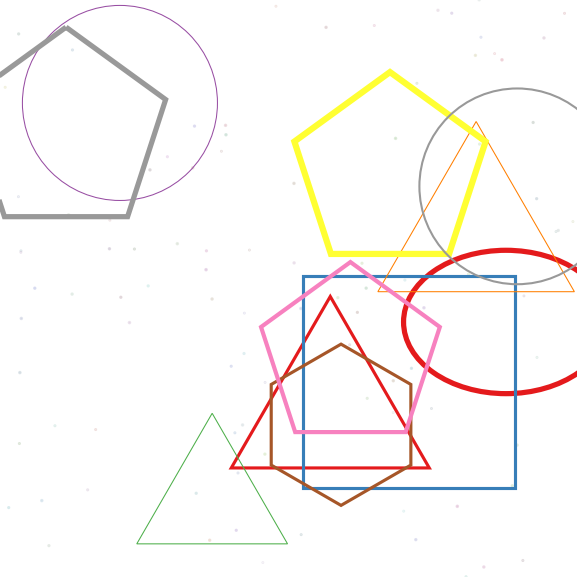[{"shape": "triangle", "thickness": 1.5, "radius": 0.99, "center": [0.572, 0.288]}, {"shape": "oval", "thickness": 2.5, "radius": 0.89, "center": [0.876, 0.442]}, {"shape": "square", "thickness": 1.5, "radius": 0.92, "center": [0.708, 0.338]}, {"shape": "triangle", "thickness": 0.5, "radius": 0.75, "center": [0.367, 0.133]}, {"shape": "circle", "thickness": 0.5, "radius": 0.84, "center": [0.208, 0.821]}, {"shape": "triangle", "thickness": 0.5, "radius": 0.98, "center": [0.824, 0.592]}, {"shape": "pentagon", "thickness": 3, "radius": 0.87, "center": [0.675, 0.7]}, {"shape": "hexagon", "thickness": 1.5, "radius": 0.7, "center": [0.591, 0.264]}, {"shape": "pentagon", "thickness": 2, "radius": 0.81, "center": [0.607, 0.383]}, {"shape": "pentagon", "thickness": 2.5, "radius": 0.91, "center": [0.114, 0.771]}, {"shape": "circle", "thickness": 1, "radius": 0.85, "center": [0.896, 0.676]}]